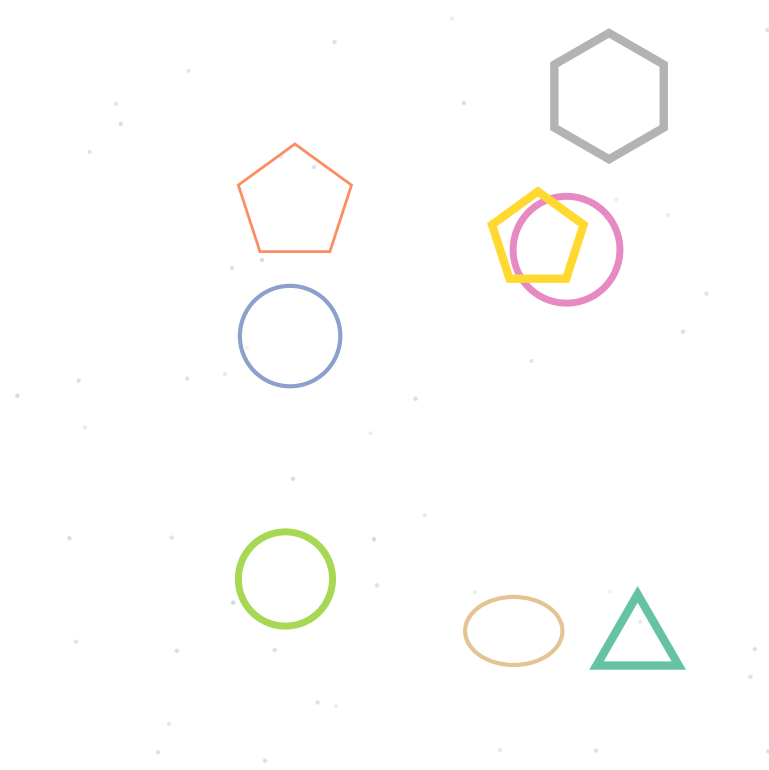[{"shape": "triangle", "thickness": 3, "radius": 0.31, "center": [0.828, 0.166]}, {"shape": "pentagon", "thickness": 1, "radius": 0.39, "center": [0.383, 0.736]}, {"shape": "circle", "thickness": 1.5, "radius": 0.33, "center": [0.377, 0.564]}, {"shape": "circle", "thickness": 2.5, "radius": 0.35, "center": [0.736, 0.676]}, {"shape": "circle", "thickness": 2.5, "radius": 0.31, "center": [0.371, 0.248]}, {"shape": "pentagon", "thickness": 3, "radius": 0.31, "center": [0.698, 0.689]}, {"shape": "oval", "thickness": 1.5, "radius": 0.32, "center": [0.667, 0.181]}, {"shape": "hexagon", "thickness": 3, "radius": 0.41, "center": [0.791, 0.875]}]